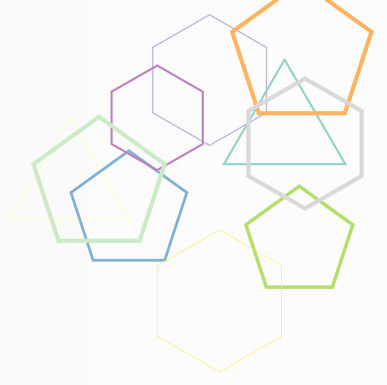[{"shape": "triangle", "thickness": 1.5, "radius": 0.91, "center": [0.734, 0.664]}, {"shape": "triangle", "thickness": 0.5, "radius": 0.89, "center": [0.18, 0.519]}, {"shape": "hexagon", "thickness": 1, "radius": 0.85, "center": [0.541, 0.792]}, {"shape": "pentagon", "thickness": 2, "radius": 0.79, "center": [0.333, 0.451]}, {"shape": "pentagon", "thickness": 3, "radius": 0.94, "center": [0.779, 0.859]}, {"shape": "pentagon", "thickness": 2.5, "radius": 0.72, "center": [0.772, 0.371]}, {"shape": "hexagon", "thickness": 3, "radius": 0.84, "center": [0.787, 0.627]}, {"shape": "hexagon", "thickness": 1.5, "radius": 0.68, "center": [0.406, 0.694]}, {"shape": "pentagon", "thickness": 3, "radius": 0.89, "center": [0.256, 0.519]}, {"shape": "hexagon", "thickness": 0.5, "radius": 0.92, "center": [0.567, 0.219]}]